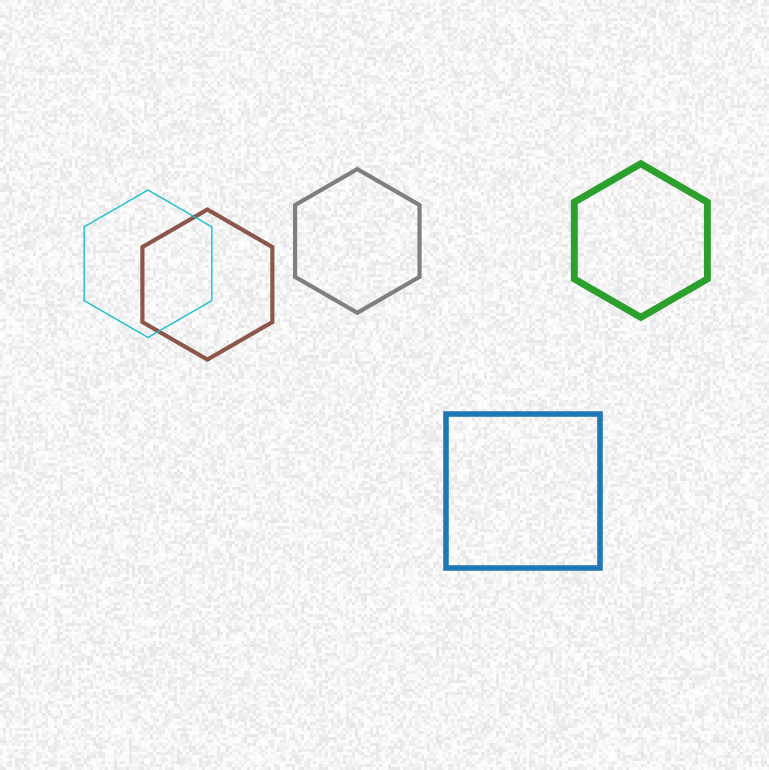[{"shape": "square", "thickness": 2, "radius": 0.5, "center": [0.679, 0.362]}, {"shape": "hexagon", "thickness": 2.5, "radius": 0.5, "center": [0.832, 0.688]}, {"shape": "hexagon", "thickness": 1.5, "radius": 0.49, "center": [0.269, 0.63]}, {"shape": "hexagon", "thickness": 1.5, "radius": 0.47, "center": [0.464, 0.687]}, {"shape": "hexagon", "thickness": 0.5, "radius": 0.48, "center": [0.192, 0.657]}]